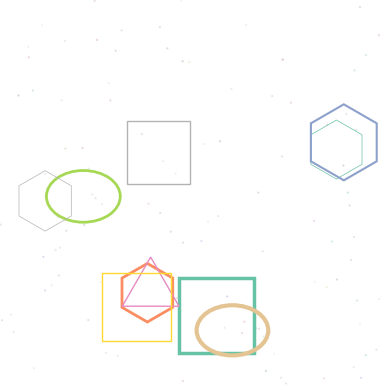[{"shape": "hexagon", "thickness": 0.5, "radius": 0.38, "center": [0.874, 0.612]}, {"shape": "square", "thickness": 2.5, "radius": 0.49, "center": [0.561, 0.18]}, {"shape": "hexagon", "thickness": 2, "radius": 0.38, "center": [0.383, 0.24]}, {"shape": "hexagon", "thickness": 1.5, "radius": 0.49, "center": [0.893, 0.63]}, {"shape": "triangle", "thickness": 1, "radius": 0.43, "center": [0.391, 0.247]}, {"shape": "oval", "thickness": 2, "radius": 0.48, "center": [0.216, 0.49]}, {"shape": "square", "thickness": 1, "radius": 0.44, "center": [0.355, 0.203]}, {"shape": "oval", "thickness": 3, "radius": 0.47, "center": [0.604, 0.142]}, {"shape": "square", "thickness": 1, "radius": 0.41, "center": [0.411, 0.605]}, {"shape": "hexagon", "thickness": 0.5, "radius": 0.39, "center": [0.117, 0.478]}]